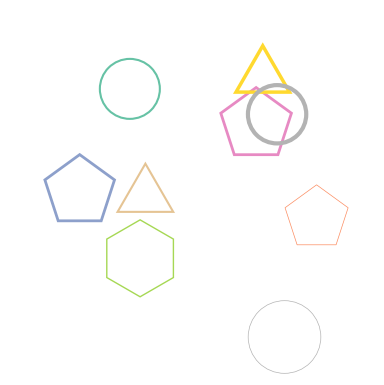[{"shape": "circle", "thickness": 1.5, "radius": 0.39, "center": [0.337, 0.769]}, {"shape": "pentagon", "thickness": 0.5, "radius": 0.43, "center": [0.822, 0.434]}, {"shape": "pentagon", "thickness": 2, "radius": 0.48, "center": [0.207, 0.503]}, {"shape": "pentagon", "thickness": 2, "radius": 0.48, "center": [0.665, 0.676]}, {"shape": "hexagon", "thickness": 1, "radius": 0.5, "center": [0.364, 0.329]}, {"shape": "triangle", "thickness": 2.5, "radius": 0.4, "center": [0.682, 0.801]}, {"shape": "triangle", "thickness": 1.5, "radius": 0.42, "center": [0.378, 0.491]}, {"shape": "circle", "thickness": 0.5, "radius": 0.47, "center": [0.739, 0.125]}, {"shape": "circle", "thickness": 3, "radius": 0.38, "center": [0.72, 0.703]}]